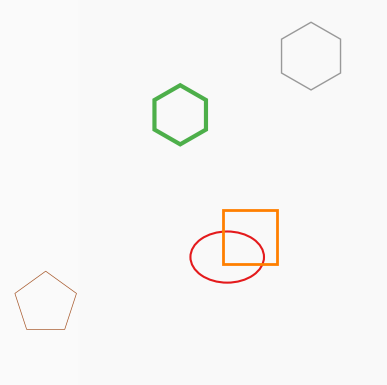[{"shape": "oval", "thickness": 1.5, "radius": 0.47, "center": [0.586, 0.332]}, {"shape": "hexagon", "thickness": 3, "radius": 0.38, "center": [0.465, 0.702]}, {"shape": "square", "thickness": 2, "radius": 0.35, "center": [0.646, 0.384]}, {"shape": "pentagon", "thickness": 0.5, "radius": 0.42, "center": [0.118, 0.212]}, {"shape": "hexagon", "thickness": 1, "radius": 0.44, "center": [0.803, 0.854]}]